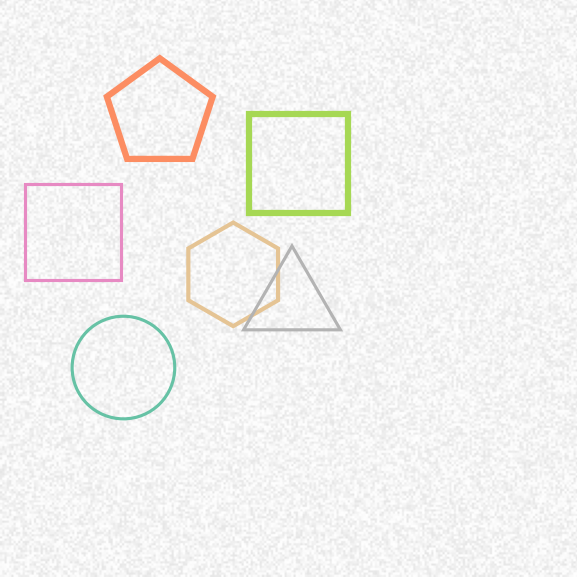[{"shape": "circle", "thickness": 1.5, "radius": 0.44, "center": [0.214, 0.363]}, {"shape": "pentagon", "thickness": 3, "radius": 0.48, "center": [0.277, 0.802]}, {"shape": "square", "thickness": 1.5, "radius": 0.42, "center": [0.126, 0.597]}, {"shape": "square", "thickness": 3, "radius": 0.43, "center": [0.517, 0.716]}, {"shape": "hexagon", "thickness": 2, "radius": 0.45, "center": [0.404, 0.524]}, {"shape": "triangle", "thickness": 1.5, "radius": 0.48, "center": [0.506, 0.476]}]